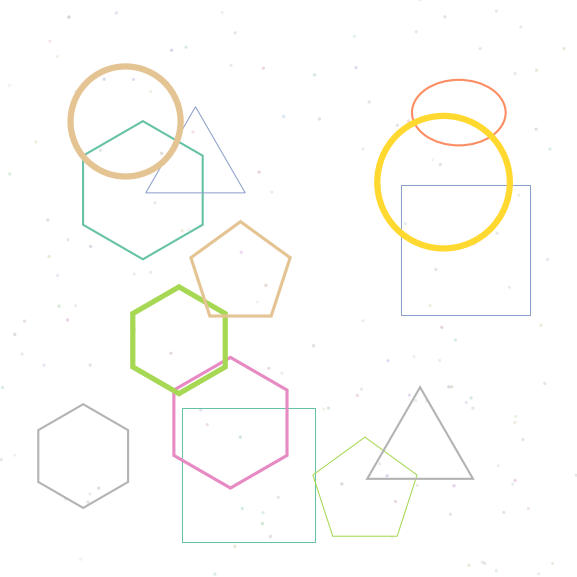[{"shape": "square", "thickness": 0.5, "radius": 0.58, "center": [0.43, 0.176]}, {"shape": "hexagon", "thickness": 1, "radius": 0.6, "center": [0.247, 0.67]}, {"shape": "oval", "thickness": 1, "radius": 0.41, "center": [0.794, 0.804]}, {"shape": "triangle", "thickness": 0.5, "radius": 0.5, "center": [0.339, 0.715]}, {"shape": "square", "thickness": 0.5, "radius": 0.56, "center": [0.806, 0.566]}, {"shape": "hexagon", "thickness": 1.5, "radius": 0.57, "center": [0.399, 0.267]}, {"shape": "pentagon", "thickness": 0.5, "radius": 0.47, "center": [0.632, 0.147]}, {"shape": "hexagon", "thickness": 2.5, "radius": 0.46, "center": [0.31, 0.41]}, {"shape": "circle", "thickness": 3, "radius": 0.57, "center": [0.768, 0.684]}, {"shape": "pentagon", "thickness": 1.5, "radius": 0.45, "center": [0.416, 0.525]}, {"shape": "circle", "thickness": 3, "radius": 0.48, "center": [0.217, 0.789]}, {"shape": "hexagon", "thickness": 1, "radius": 0.45, "center": [0.144, 0.209]}, {"shape": "triangle", "thickness": 1, "radius": 0.53, "center": [0.727, 0.223]}]